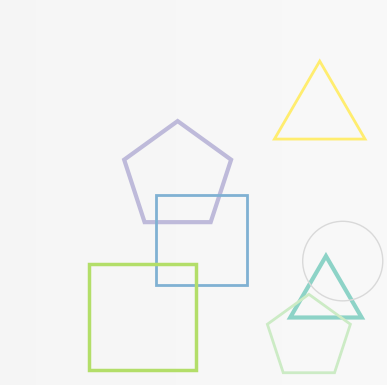[{"shape": "triangle", "thickness": 3, "radius": 0.53, "center": [0.841, 0.229]}, {"shape": "pentagon", "thickness": 3, "radius": 0.73, "center": [0.458, 0.54]}, {"shape": "square", "thickness": 2, "radius": 0.58, "center": [0.52, 0.378]}, {"shape": "square", "thickness": 2.5, "radius": 0.69, "center": [0.367, 0.177]}, {"shape": "circle", "thickness": 1, "radius": 0.52, "center": [0.884, 0.322]}, {"shape": "pentagon", "thickness": 2, "radius": 0.56, "center": [0.797, 0.123]}, {"shape": "triangle", "thickness": 2, "radius": 0.67, "center": [0.825, 0.706]}]